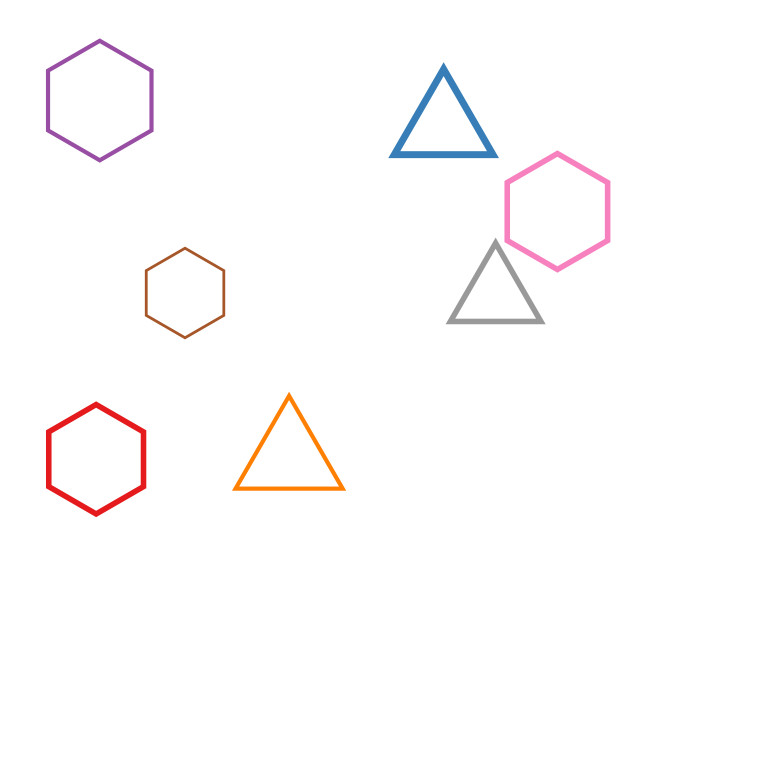[{"shape": "hexagon", "thickness": 2, "radius": 0.36, "center": [0.125, 0.404]}, {"shape": "triangle", "thickness": 2.5, "radius": 0.37, "center": [0.576, 0.836]}, {"shape": "hexagon", "thickness": 1.5, "radius": 0.39, "center": [0.13, 0.869]}, {"shape": "triangle", "thickness": 1.5, "radius": 0.4, "center": [0.375, 0.406]}, {"shape": "hexagon", "thickness": 1, "radius": 0.29, "center": [0.24, 0.619]}, {"shape": "hexagon", "thickness": 2, "radius": 0.38, "center": [0.724, 0.725]}, {"shape": "triangle", "thickness": 2, "radius": 0.34, "center": [0.644, 0.616]}]